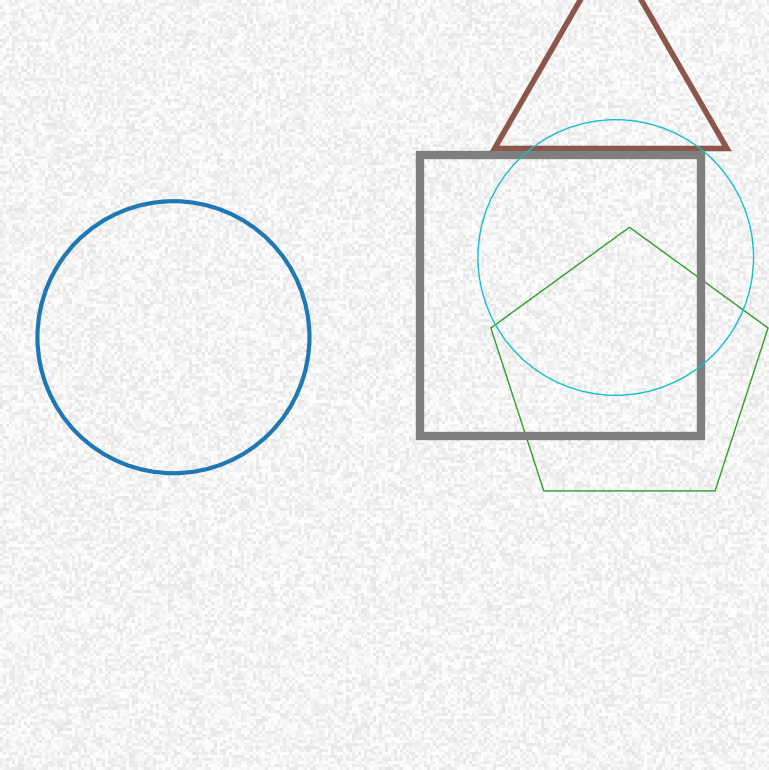[{"shape": "circle", "thickness": 1.5, "radius": 0.88, "center": [0.225, 0.562]}, {"shape": "pentagon", "thickness": 0.5, "radius": 0.95, "center": [0.817, 0.516]}, {"shape": "triangle", "thickness": 2, "radius": 0.87, "center": [0.793, 0.894]}, {"shape": "square", "thickness": 3, "radius": 0.91, "center": [0.728, 0.617]}, {"shape": "circle", "thickness": 0.5, "radius": 0.9, "center": [0.8, 0.666]}]